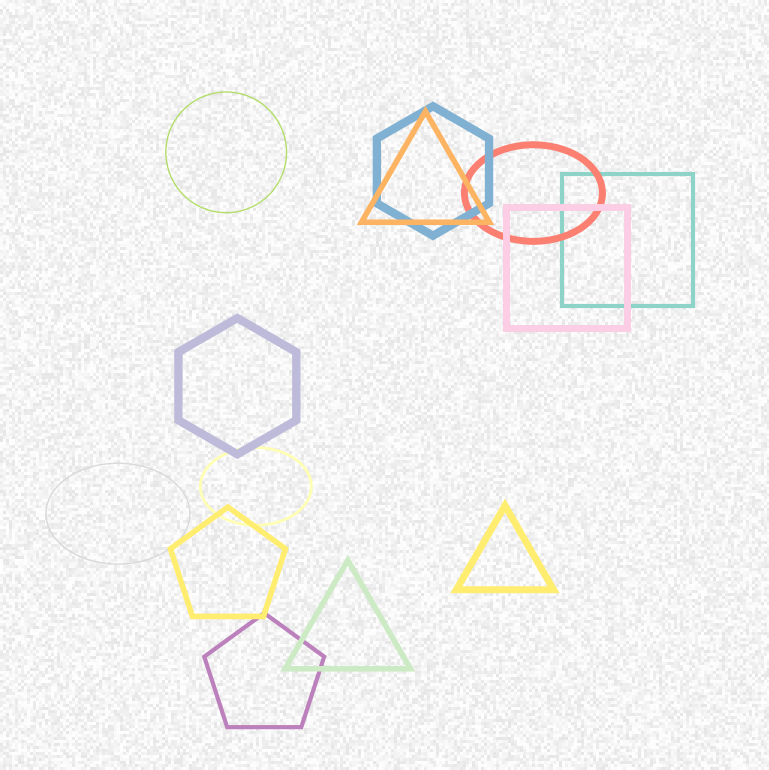[{"shape": "square", "thickness": 1.5, "radius": 0.43, "center": [0.815, 0.689]}, {"shape": "oval", "thickness": 1, "radius": 0.36, "center": [0.332, 0.368]}, {"shape": "hexagon", "thickness": 3, "radius": 0.44, "center": [0.308, 0.498]}, {"shape": "oval", "thickness": 2.5, "radius": 0.45, "center": [0.693, 0.749]}, {"shape": "hexagon", "thickness": 3, "radius": 0.42, "center": [0.562, 0.778]}, {"shape": "triangle", "thickness": 2, "radius": 0.48, "center": [0.553, 0.759]}, {"shape": "circle", "thickness": 0.5, "radius": 0.39, "center": [0.294, 0.802]}, {"shape": "square", "thickness": 2.5, "radius": 0.4, "center": [0.736, 0.653]}, {"shape": "oval", "thickness": 0.5, "radius": 0.47, "center": [0.153, 0.333]}, {"shape": "pentagon", "thickness": 1.5, "radius": 0.41, "center": [0.343, 0.122]}, {"shape": "triangle", "thickness": 2, "radius": 0.47, "center": [0.452, 0.178]}, {"shape": "triangle", "thickness": 2.5, "radius": 0.36, "center": [0.656, 0.271]}, {"shape": "pentagon", "thickness": 2, "radius": 0.39, "center": [0.296, 0.263]}]